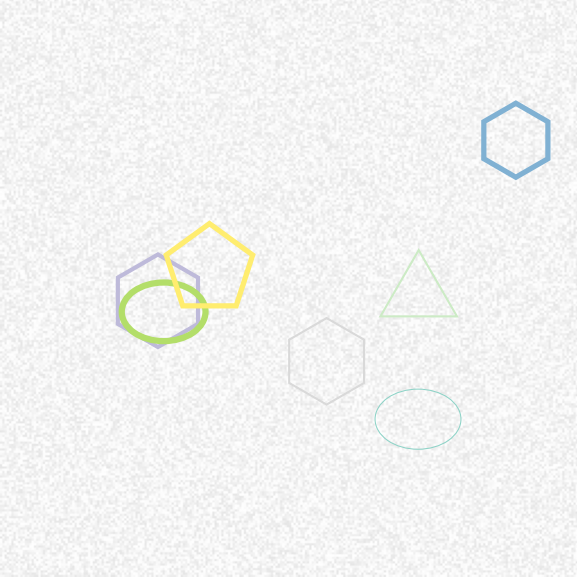[{"shape": "oval", "thickness": 0.5, "radius": 0.37, "center": [0.724, 0.273]}, {"shape": "hexagon", "thickness": 2, "radius": 0.4, "center": [0.273, 0.478]}, {"shape": "hexagon", "thickness": 2.5, "radius": 0.32, "center": [0.893, 0.756]}, {"shape": "oval", "thickness": 3, "radius": 0.36, "center": [0.283, 0.459]}, {"shape": "hexagon", "thickness": 1, "radius": 0.37, "center": [0.566, 0.373]}, {"shape": "triangle", "thickness": 1, "radius": 0.38, "center": [0.725, 0.49]}, {"shape": "pentagon", "thickness": 2.5, "radius": 0.39, "center": [0.363, 0.533]}]